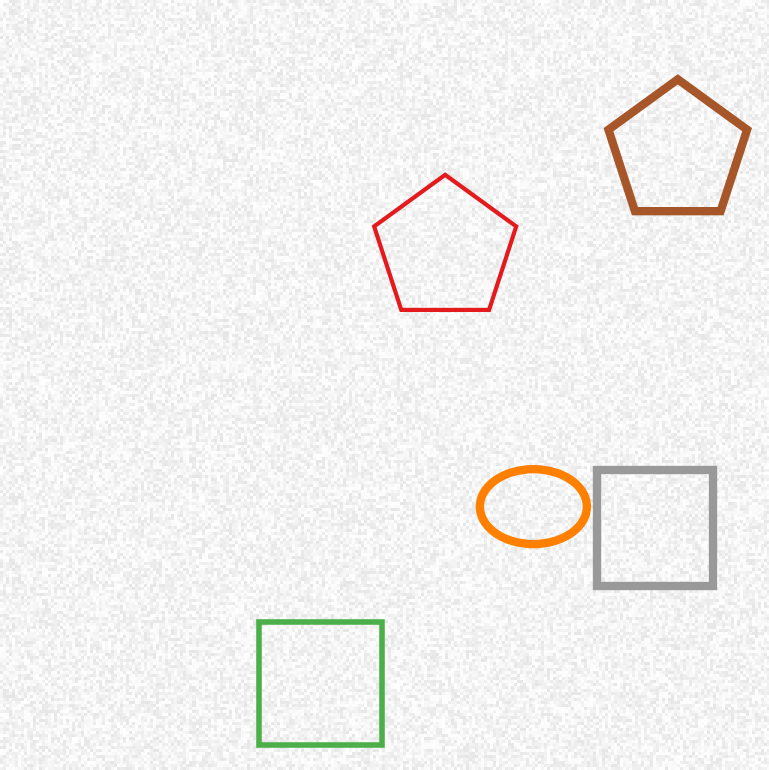[{"shape": "pentagon", "thickness": 1.5, "radius": 0.48, "center": [0.578, 0.676]}, {"shape": "square", "thickness": 2, "radius": 0.4, "center": [0.417, 0.113]}, {"shape": "oval", "thickness": 3, "radius": 0.35, "center": [0.693, 0.342]}, {"shape": "pentagon", "thickness": 3, "radius": 0.47, "center": [0.88, 0.802]}, {"shape": "square", "thickness": 3, "radius": 0.38, "center": [0.85, 0.314]}]